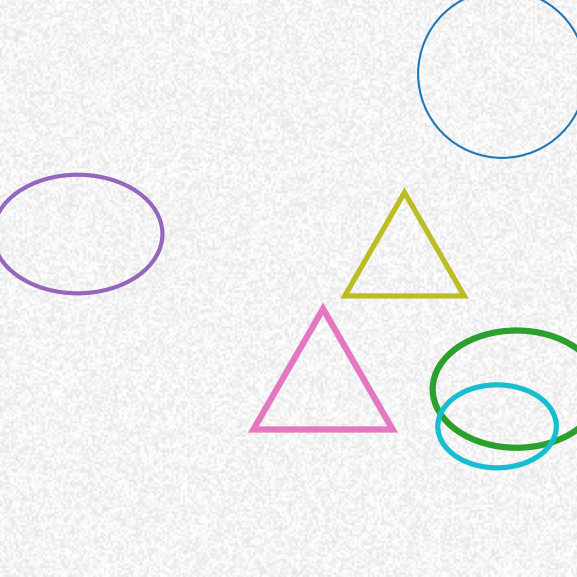[{"shape": "circle", "thickness": 1, "radius": 0.73, "center": [0.869, 0.871]}, {"shape": "oval", "thickness": 3, "radius": 0.73, "center": [0.894, 0.325]}, {"shape": "oval", "thickness": 2, "radius": 0.73, "center": [0.135, 0.594]}, {"shape": "triangle", "thickness": 3, "radius": 0.7, "center": [0.559, 0.325]}, {"shape": "triangle", "thickness": 2.5, "radius": 0.6, "center": [0.7, 0.546]}, {"shape": "oval", "thickness": 2.5, "radius": 0.51, "center": [0.861, 0.261]}]